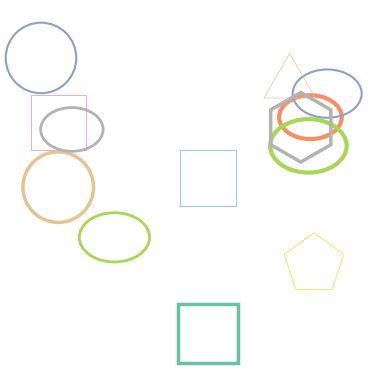[{"shape": "square", "thickness": 0.5, "radius": 0.36, "center": [0.54, 0.538]}, {"shape": "square", "thickness": 2.5, "radius": 0.39, "center": [0.54, 0.134]}, {"shape": "oval", "thickness": 3, "radius": 0.41, "center": [0.806, 0.696]}, {"shape": "circle", "thickness": 1.5, "radius": 0.46, "center": [0.106, 0.849]}, {"shape": "oval", "thickness": 1.5, "radius": 0.45, "center": [0.85, 0.757]}, {"shape": "square", "thickness": 0.5, "radius": 0.36, "center": [0.151, 0.681]}, {"shape": "oval", "thickness": 2, "radius": 0.46, "center": [0.297, 0.383]}, {"shape": "oval", "thickness": 3, "radius": 0.5, "center": [0.801, 0.621]}, {"shape": "pentagon", "thickness": 0.5, "radius": 0.41, "center": [0.816, 0.314]}, {"shape": "circle", "thickness": 2.5, "radius": 0.46, "center": [0.151, 0.514]}, {"shape": "triangle", "thickness": 0.5, "radius": 0.39, "center": [0.752, 0.784]}, {"shape": "oval", "thickness": 2, "radius": 0.41, "center": [0.187, 0.664]}, {"shape": "hexagon", "thickness": 2.5, "radius": 0.45, "center": [0.781, 0.669]}]